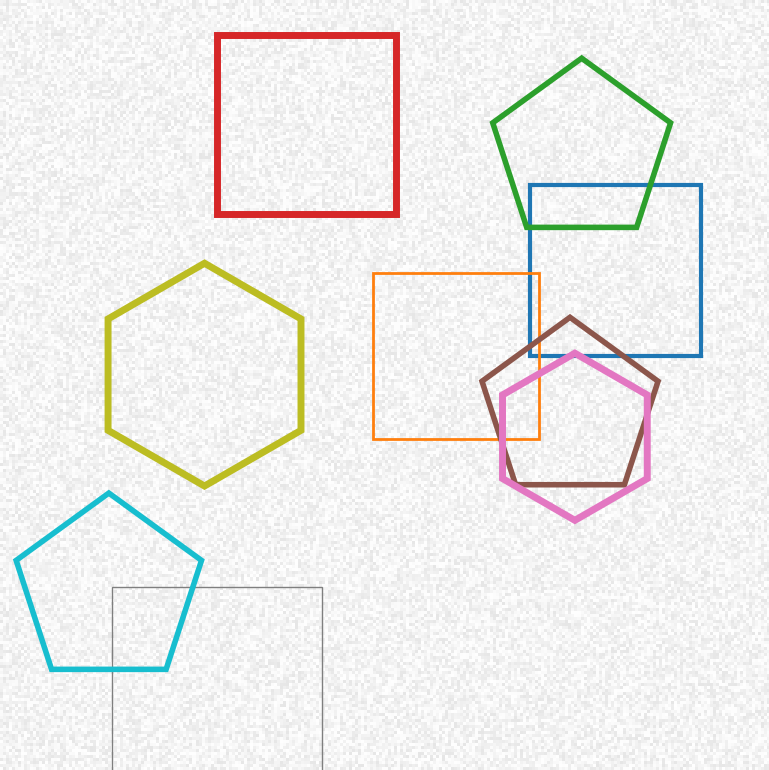[{"shape": "square", "thickness": 1.5, "radius": 0.56, "center": [0.8, 0.649]}, {"shape": "square", "thickness": 1, "radius": 0.54, "center": [0.592, 0.538]}, {"shape": "pentagon", "thickness": 2, "radius": 0.61, "center": [0.755, 0.803]}, {"shape": "square", "thickness": 2.5, "radius": 0.58, "center": [0.398, 0.838]}, {"shape": "pentagon", "thickness": 2, "radius": 0.6, "center": [0.74, 0.468]}, {"shape": "hexagon", "thickness": 2.5, "radius": 0.54, "center": [0.747, 0.433]}, {"shape": "square", "thickness": 0.5, "radius": 0.68, "center": [0.282, 0.101]}, {"shape": "hexagon", "thickness": 2.5, "radius": 0.72, "center": [0.266, 0.513]}, {"shape": "pentagon", "thickness": 2, "radius": 0.63, "center": [0.141, 0.233]}]